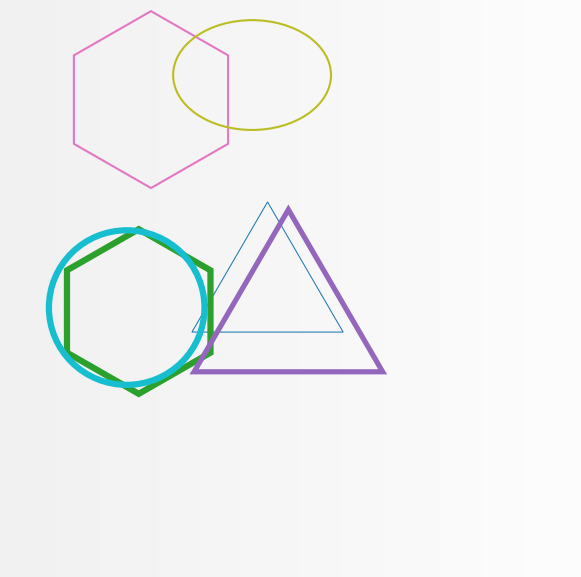[{"shape": "triangle", "thickness": 0.5, "radius": 0.75, "center": [0.46, 0.499]}, {"shape": "hexagon", "thickness": 3, "radius": 0.71, "center": [0.239, 0.46]}, {"shape": "triangle", "thickness": 2.5, "radius": 0.94, "center": [0.496, 0.449]}, {"shape": "hexagon", "thickness": 1, "radius": 0.77, "center": [0.26, 0.827]}, {"shape": "oval", "thickness": 1, "radius": 0.68, "center": [0.434, 0.869]}, {"shape": "circle", "thickness": 3, "radius": 0.67, "center": [0.218, 0.467]}]